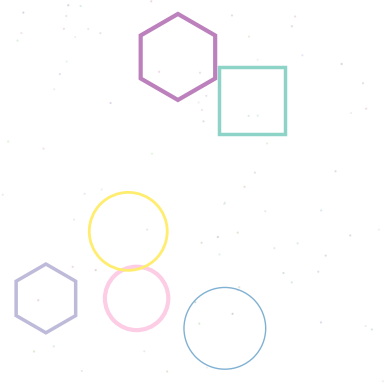[{"shape": "square", "thickness": 2.5, "radius": 0.43, "center": [0.655, 0.739]}, {"shape": "hexagon", "thickness": 2.5, "radius": 0.45, "center": [0.119, 0.225]}, {"shape": "circle", "thickness": 1, "radius": 0.53, "center": [0.584, 0.147]}, {"shape": "circle", "thickness": 3, "radius": 0.41, "center": [0.355, 0.225]}, {"shape": "hexagon", "thickness": 3, "radius": 0.56, "center": [0.462, 0.852]}, {"shape": "circle", "thickness": 2, "radius": 0.51, "center": [0.333, 0.399]}]